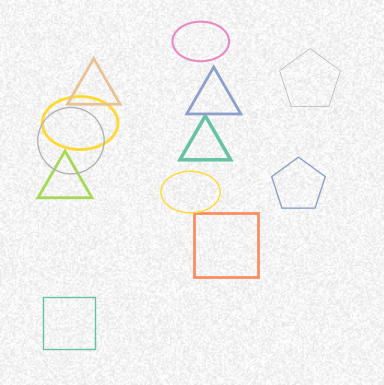[{"shape": "triangle", "thickness": 2.5, "radius": 0.38, "center": [0.533, 0.623]}, {"shape": "square", "thickness": 1, "radius": 0.34, "center": [0.179, 0.161]}, {"shape": "square", "thickness": 2, "radius": 0.41, "center": [0.588, 0.364]}, {"shape": "pentagon", "thickness": 1, "radius": 0.37, "center": [0.775, 0.519]}, {"shape": "triangle", "thickness": 2, "radius": 0.41, "center": [0.555, 0.745]}, {"shape": "oval", "thickness": 1.5, "radius": 0.37, "center": [0.521, 0.892]}, {"shape": "triangle", "thickness": 2, "radius": 0.4, "center": [0.169, 0.527]}, {"shape": "oval", "thickness": 1, "radius": 0.39, "center": [0.495, 0.501]}, {"shape": "oval", "thickness": 2, "radius": 0.49, "center": [0.208, 0.68]}, {"shape": "triangle", "thickness": 2, "radius": 0.4, "center": [0.243, 0.769]}, {"shape": "circle", "thickness": 1, "radius": 0.43, "center": [0.184, 0.635]}, {"shape": "pentagon", "thickness": 0.5, "radius": 0.42, "center": [0.805, 0.791]}]